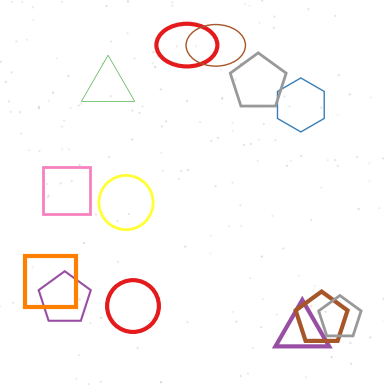[{"shape": "oval", "thickness": 3, "radius": 0.4, "center": [0.485, 0.883]}, {"shape": "circle", "thickness": 3, "radius": 0.34, "center": [0.345, 0.205]}, {"shape": "hexagon", "thickness": 1, "radius": 0.35, "center": [0.781, 0.727]}, {"shape": "triangle", "thickness": 0.5, "radius": 0.4, "center": [0.281, 0.777]}, {"shape": "pentagon", "thickness": 1.5, "radius": 0.36, "center": [0.168, 0.224]}, {"shape": "triangle", "thickness": 3, "radius": 0.4, "center": [0.785, 0.141]}, {"shape": "square", "thickness": 3, "radius": 0.33, "center": [0.13, 0.27]}, {"shape": "circle", "thickness": 2, "radius": 0.35, "center": [0.327, 0.474]}, {"shape": "oval", "thickness": 1, "radius": 0.39, "center": [0.56, 0.882]}, {"shape": "pentagon", "thickness": 3, "radius": 0.35, "center": [0.835, 0.172]}, {"shape": "square", "thickness": 2, "radius": 0.3, "center": [0.174, 0.505]}, {"shape": "pentagon", "thickness": 2, "radius": 0.38, "center": [0.671, 0.786]}, {"shape": "pentagon", "thickness": 2, "radius": 0.29, "center": [0.883, 0.175]}]